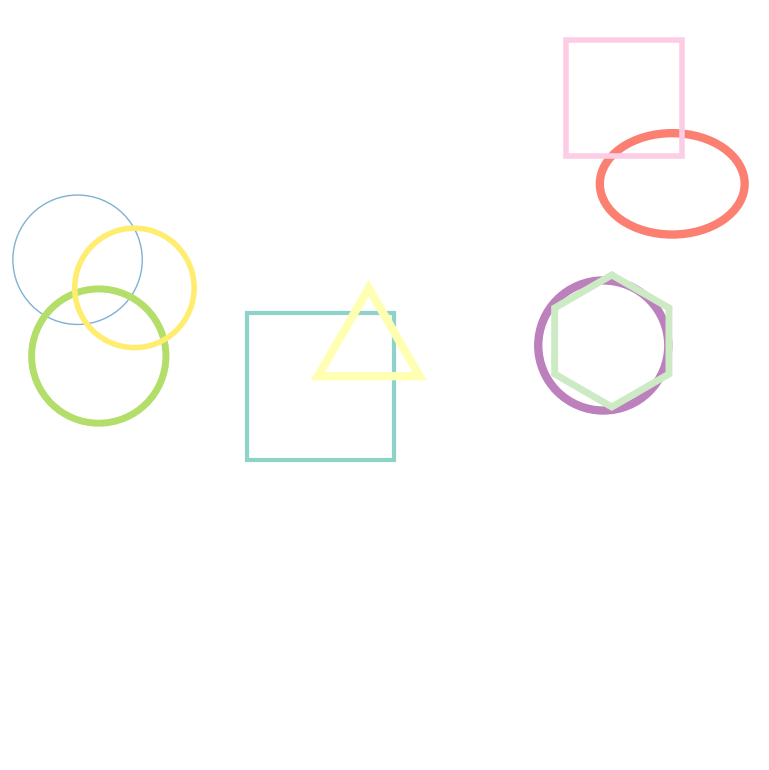[{"shape": "square", "thickness": 1.5, "radius": 0.48, "center": [0.416, 0.498]}, {"shape": "triangle", "thickness": 3, "radius": 0.38, "center": [0.479, 0.55]}, {"shape": "oval", "thickness": 3, "radius": 0.47, "center": [0.873, 0.761]}, {"shape": "circle", "thickness": 0.5, "radius": 0.42, "center": [0.101, 0.663]}, {"shape": "circle", "thickness": 2.5, "radius": 0.44, "center": [0.128, 0.538]}, {"shape": "square", "thickness": 2, "radius": 0.38, "center": [0.81, 0.873]}, {"shape": "circle", "thickness": 3, "radius": 0.42, "center": [0.783, 0.551]}, {"shape": "hexagon", "thickness": 2.5, "radius": 0.43, "center": [0.795, 0.557]}, {"shape": "circle", "thickness": 2, "radius": 0.39, "center": [0.175, 0.626]}]